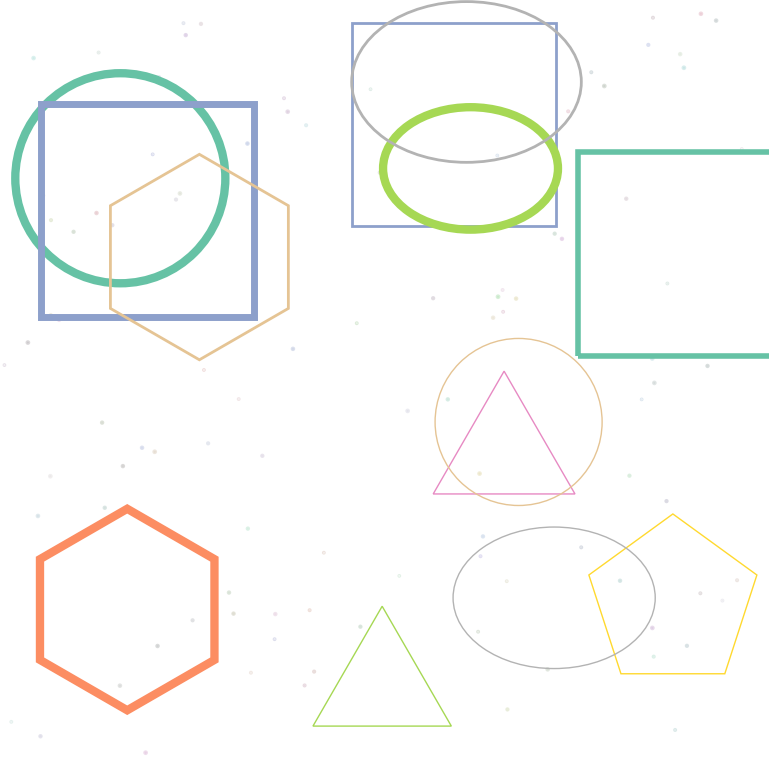[{"shape": "circle", "thickness": 3, "radius": 0.68, "center": [0.156, 0.769]}, {"shape": "square", "thickness": 2, "radius": 0.66, "center": [0.883, 0.67]}, {"shape": "hexagon", "thickness": 3, "radius": 0.65, "center": [0.165, 0.208]}, {"shape": "square", "thickness": 2.5, "radius": 0.69, "center": [0.191, 0.726]}, {"shape": "square", "thickness": 1, "radius": 0.66, "center": [0.589, 0.838]}, {"shape": "triangle", "thickness": 0.5, "radius": 0.53, "center": [0.655, 0.412]}, {"shape": "oval", "thickness": 3, "radius": 0.57, "center": [0.611, 0.781]}, {"shape": "triangle", "thickness": 0.5, "radius": 0.52, "center": [0.496, 0.109]}, {"shape": "pentagon", "thickness": 0.5, "radius": 0.57, "center": [0.874, 0.218]}, {"shape": "circle", "thickness": 0.5, "radius": 0.54, "center": [0.674, 0.452]}, {"shape": "hexagon", "thickness": 1, "radius": 0.67, "center": [0.259, 0.666]}, {"shape": "oval", "thickness": 1, "radius": 0.75, "center": [0.606, 0.894]}, {"shape": "oval", "thickness": 0.5, "radius": 0.66, "center": [0.72, 0.224]}]